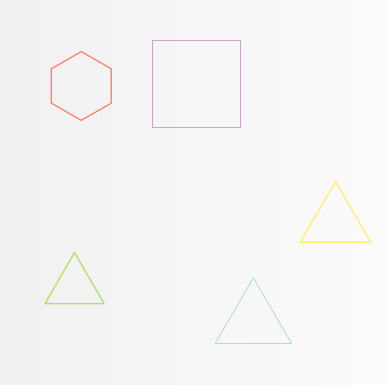[{"shape": "triangle", "thickness": 0.5, "radius": 0.57, "center": [0.654, 0.165]}, {"shape": "hexagon", "thickness": 1, "radius": 0.45, "center": [0.21, 0.777]}, {"shape": "triangle", "thickness": 1, "radius": 0.44, "center": [0.192, 0.255]}, {"shape": "square", "thickness": 0.5, "radius": 0.57, "center": [0.505, 0.783]}, {"shape": "triangle", "thickness": 1, "radius": 0.53, "center": [0.866, 0.423]}]